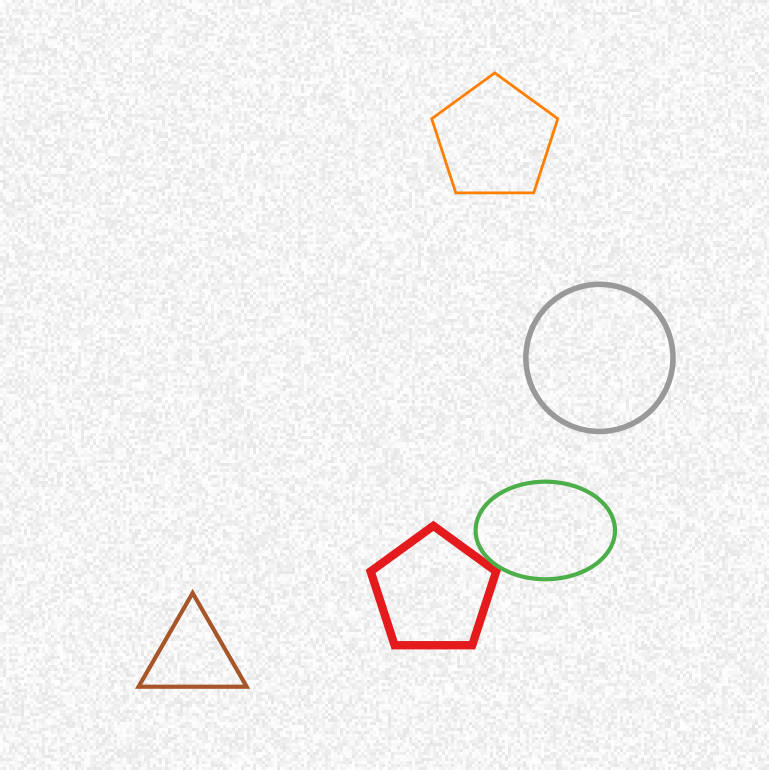[{"shape": "pentagon", "thickness": 3, "radius": 0.43, "center": [0.563, 0.231]}, {"shape": "oval", "thickness": 1.5, "radius": 0.45, "center": [0.708, 0.311]}, {"shape": "pentagon", "thickness": 1, "radius": 0.43, "center": [0.643, 0.819]}, {"shape": "triangle", "thickness": 1.5, "radius": 0.41, "center": [0.25, 0.149]}, {"shape": "circle", "thickness": 2, "radius": 0.48, "center": [0.778, 0.535]}]